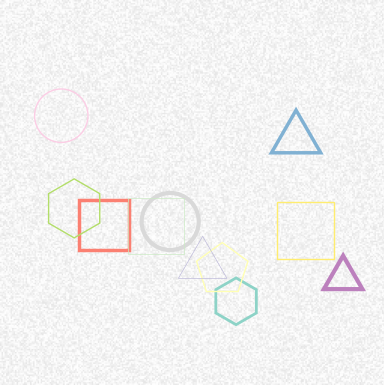[{"shape": "hexagon", "thickness": 2, "radius": 0.3, "center": [0.613, 0.217]}, {"shape": "pentagon", "thickness": 1, "radius": 0.35, "center": [0.577, 0.3]}, {"shape": "triangle", "thickness": 0.5, "radius": 0.36, "center": [0.526, 0.313]}, {"shape": "square", "thickness": 2.5, "radius": 0.33, "center": [0.27, 0.415]}, {"shape": "triangle", "thickness": 2.5, "radius": 0.37, "center": [0.769, 0.64]}, {"shape": "hexagon", "thickness": 1, "radius": 0.38, "center": [0.193, 0.459]}, {"shape": "circle", "thickness": 1, "radius": 0.35, "center": [0.159, 0.699]}, {"shape": "circle", "thickness": 3, "radius": 0.37, "center": [0.442, 0.425]}, {"shape": "triangle", "thickness": 3, "radius": 0.29, "center": [0.891, 0.278]}, {"shape": "square", "thickness": 0.5, "radius": 0.37, "center": [0.405, 0.413]}, {"shape": "square", "thickness": 1, "radius": 0.37, "center": [0.793, 0.402]}]